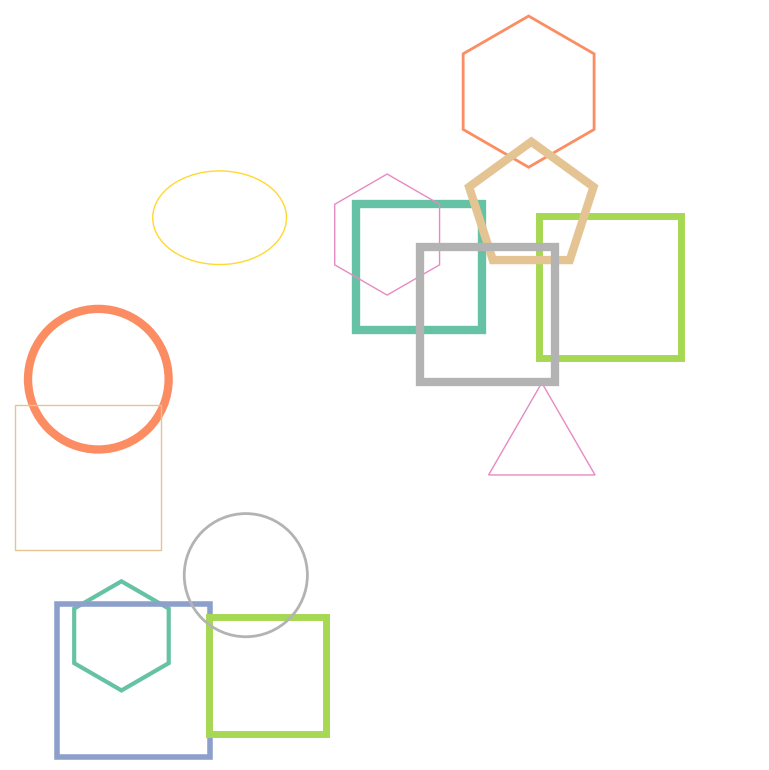[{"shape": "hexagon", "thickness": 1.5, "radius": 0.35, "center": [0.158, 0.174]}, {"shape": "square", "thickness": 3, "radius": 0.41, "center": [0.544, 0.653]}, {"shape": "circle", "thickness": 3, "radius": 0.46, "center": [0.128, 0.508]}, {"shape": "hexagon", "thickness": 1, "radius": 0.49, "center": [0.687, 0.881]}, {"shape": "square", "thickness": 2, "radius": 0.5, "center": [0.174, 0.117]}, {"shape": "hexagon", "thickness": 0.5, "radius": 0.39, "center": [0.503, 0.695]}, {"shape": "triangle", "thickness": 0.5, "radius": 0.4, "center": [0.704, 0.423]}, {"shape": "square", "thickness": 2.5, "radius": 0.38, "center": [0.348, 0.123]}, {"shape": "square", "thickness": 2.5, "radius": 0.46, "center": [0.792, 0.627]}, {"shape": "oval", "thickness": 0.5, "radius": 0.43, "center": [0.285, 0.717]}, {"shape": "square", "thickness": 0.5, "radius": 0.47, "center": [0.114, 0.38]}, {"shape": "pentagon", "thickness": 3, "radius": 0.42, "center": [0.69, 0.731]}, {"shape": "square", "thickness": 3, "radius": 0.44, "center": [0.633, 0.591]}, {"shape": "circle", "thickness": 1, "radius": 0.4, "center": [0.319, 0.253]}]